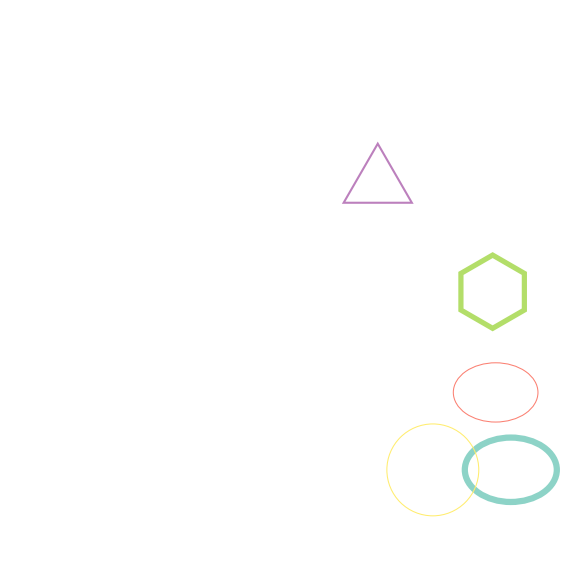[{"shape": "oval", "thickness": 3, "radius": 0.4, "center": [0.885, 0.186]}, {"shape": "oval", "thickness": 0.5, "radius": 0.37, "center": [0.858, 0.32]}, {"shape": "hexagon", "thickness": 2.5, "radius": 0.32, "center": [0.853, 0.494]}, {"shape": "triangle", "thickness": 1, "radius": 0.34, "center": [0.654, 0.682]}, {"shape": "circle", "thickness": 0.5, "radius": 0.4, "center": [0.749, 0.185]}]